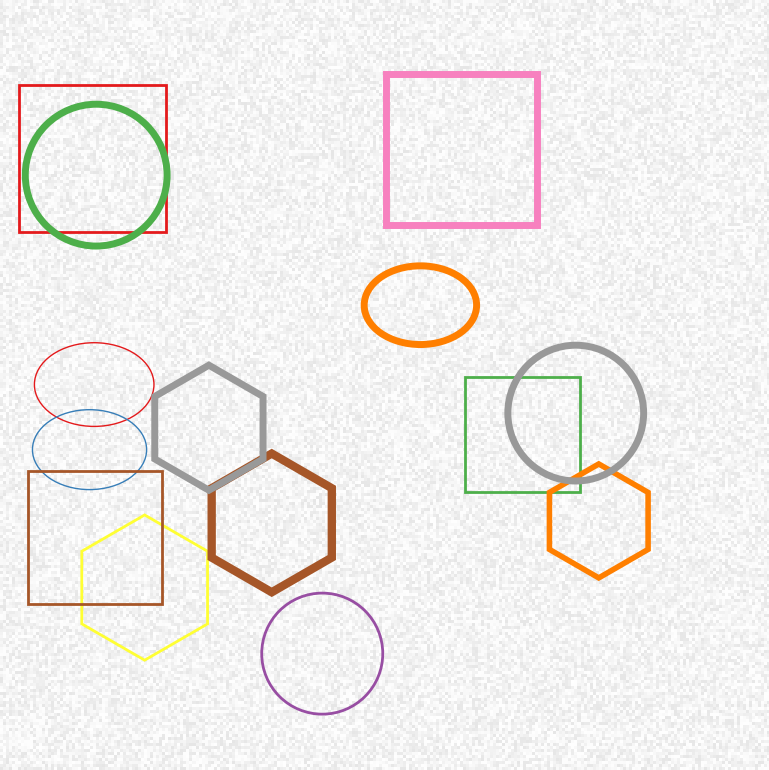[{"shape": "square", "thickness": 1, "radius": 0.48, "center": [0.12, 0.795]}, {"shape": "oval", "thickness": 0.5, "radius": 0.39, "center": [0.122, 0.501]}, {"shape": "oval", "thickness": 0.5, "radius": 0.37, "center": [0.116, 0.416]}, {"shape": "square", "thickness": 1, "radius": 0.37, "center": [0.679, 0.436]}, {"shape": "circle", "thickness": 2.5, "radius": 0.46, "center": [0.125, 0.773]}, {"shape": "circle", "thickness": 1, "radius": 0.39, "center": [0.418, 0.151]}, {"shape": "hexagon", "thickness": 2, "radius": 0.37, "center": [0.778, 0.323]}, {"shape": "oval", "thickness": 2.5, "radius": 0.36, "center": [0.546, 0.604]}, {"shape": "hexagon", "thickness": 1, "radius": 0.47, "center": [0.188, 0.237]}, {"shape": "hexagon", "thickness": 3, "radius": 0.45, "center": [0.353, 0.321]}, {"shape": "square", "thickness": 1, "radius": 0.43, "center": [0.123, 0.302]}, {"shape": "square", "thickness": 2.5, "radius": 0.49, "center": [0.599, 0.806]}, {"shape": "hexagon", "thickness": 2.5, "radius": 0.41, "center": [0.271, 0.445]}, {"shape": "circle", "thickness": 2.5, "radius": 0.44, "center": [0.748, 0.463]}]